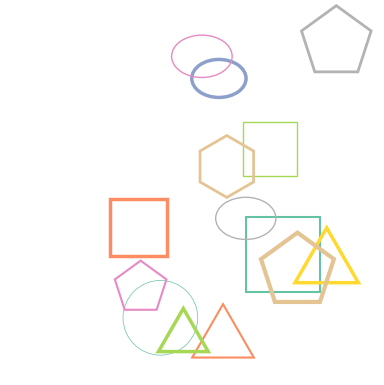[{"shape": "square", "thickness": 1.5, "radius": 0.48, "center": [0.735, 0.339]}, {"shape": "circle", "thickness": 0.5, "radius": 0.49, "center": [0.417, 0.175]}, {"shape": "triangle", "thickness": 1.5, "radius": 0.46, "center": [0.579, 0.118]}, {"shape": "square", "thickness": 2.5, "radius": 0.36, "center": [0.36, 0.409]}, {"shape": "oval", "thickness": 2.5, "radius": 0.35, "center": [0.569, 0.796]}, {"shape": "pentagon", "thickness": 1.5, "radius": 0.35, "center": [0.365, 0.252]}, {"shape": "oval", "thickness": 1, "radius": 0.39, "center": [0.524, 0.854]}, {"shape": "square", "thickness": 1, "radius": 0.35, "center": [0.702, 0.614]}, {"shape": "triangle", "thickness": 2.5, "radius": 0.37, "center": [0.476, 0.124]}, {"shape": "triangle", "thickness": 2.5, "radius": 0.47, "center": [0.849, 0.313]}, {"shape": "pentagon", "thickness": 3, "radius": 0.5, "center": [0.773, 0.296]}, {"shape": "hexagon", "thickness": 2, "radius": 0.4, "center": [0.589, 0.568]}, {"shape": "oval", "thickness": 1, "radius": 0.39, "center": [0.638, 0.433]}, {"shape": "pentagon", "thickness": 2, "radius": 0.48, "center": [0.874, 0.89]}]